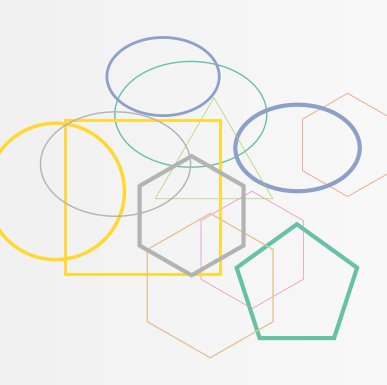[{"shape": "oval", "thickness": 1, "radius": 0.98, "center": [0.492, 0.703]}, {"shape": "pentagon", "thickness": 3, "radius": 0.82, "center": [0.766, 0.254]}, {"shape": "hexagon", "thickness": 0.5, "radius": 0.67, "center": [0.897, 0.624]}, {"shape": "oval", "thickness": 3, "radius": 0.8, "center": [0.768, 0.616]}, {"shape": "oval", "thickness": 2, "radius": 0.72, "center": [0.421, 0.801]}, {"shape": "hexagon", "thickness": 0.5, "radius": 0.76, "center": [0.651, 0.351]}, {"shape": "triangle", "thickness": 0.5, "radius": 0.88, "center": [0.552, 0.571]}, {"shape": "square", "thickness": 2, "radius": 1.0, "center": [0.368, 0.489]}, {"shape": "circle", "thickness": 2.5, "radius": 0.89, "center": [0.144, 0.503]}, {"shape": "hexagon", "thickness": 1, "radius": 0.94, "center": [0.542, 0.258]}, {"shape": "hexagon", "thickness": 3, "radius": 0.77, "center": [0.494, 0.44]}, {"shape": "oval", "thickness": 1, "radius": 0.97, "center": [0.298, 0.574]}]